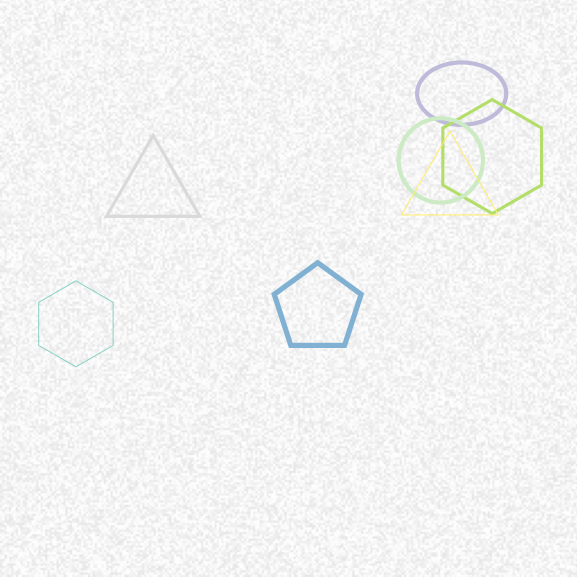[{"shape": "hexagon", "thickness": 0.5, "radius": 0.37, "center": [0.131, 0.438]}, {"shape": "oval", "thickness": 2, "radius": 0.39, "center": [0.799, 0.837]}, {"shape": "pentagon", "thickness": 2.5, "radius": 0.4, "center": [0.55, 0.465]}, {"shape": "hexagon", "thickness": 1.5, "radius": 0.49, "center": [0.852, 0.728]}, {"shape": "triangle", "thickness": 1.5, "radius": 0.47, "center": [0.265, 0.671]}, {"shape": "circle", "thickness": 2, "radius": 0.37, "center": [0.763, 0.721]}, {"shape": "triangle", "thickness": 0.5, "radius": 0.48, "center": [0.779, 0.675]}]